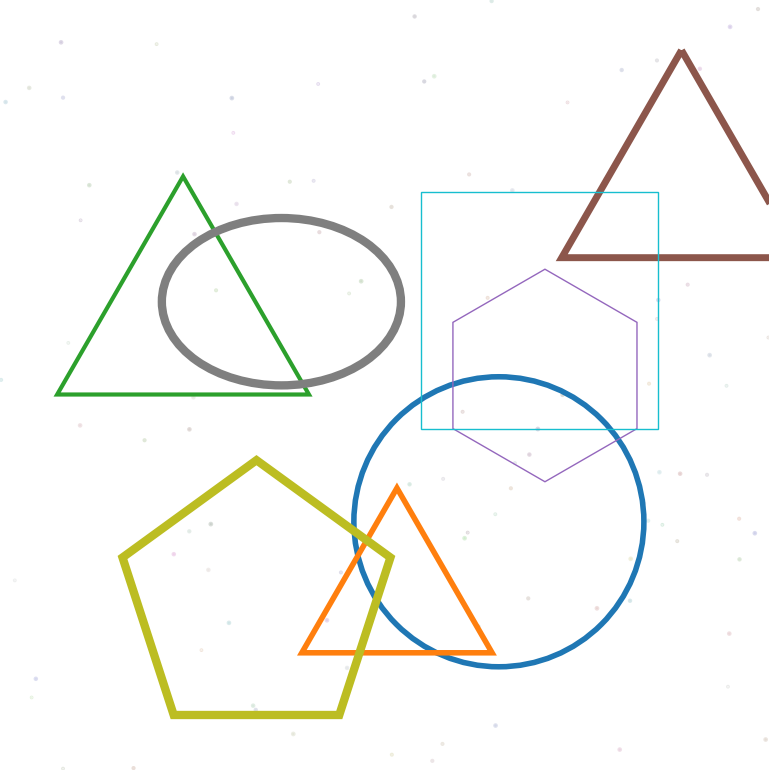[{"shape": "circle", "thickness": 2, "radius": 0.94, "center": [0.648, 0.322]}, {"shape": "triangle", "thickness": 2, "radius": 0.71, "center": [0.516, 0.224]}, {"shape": "triangle", "thickness": 1.5, "radius": 0.94, "center": [0.238, 0.582]}, {"shape": "hexagon", "thickness": 0.5, "radius": 0.69, "center": [0.708, 0.512]}, {"shape": "triangle", "thickness": 2.5, "radius": 0.9, "center": [0.885, 0.755]}, {"shape": "oval", "thickness": 3, "radius": 0.78, "center": [0.365, 0.608]}, {"shape": "pentagon", "thickness": 3, "radius": 0.91, "center": [0.333, 0.219]}, {"shape": "square", "thickness": 0.5, "radius": 0.77, "center": [0.701, 0.597]}]